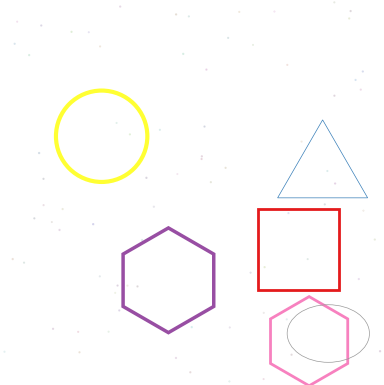[{"shape": "square", "thickness": 2, "radius": 0.53, "center": [0.774, 0.351]}, {"shape": "triangle", "thickness": 0.5, "radius": 0.68, "center": [0.838, 0.554]}, {"shape": "hexagon", "thickness": 2.5, "radius": 0.68, "center": [0.437, 0.272]}, {"shape": "circle", "thickness": 3, "radius": 0.59, "center": [0.264, 0.646]}, {"shape": "hexagon", "thickness": 2, "radius": 0.58, "center": [0.803, 0.114]}, {"shape": "oval", "thickness": 0.5, "radius": 0.53, "center": [0.853, 0.134]}]